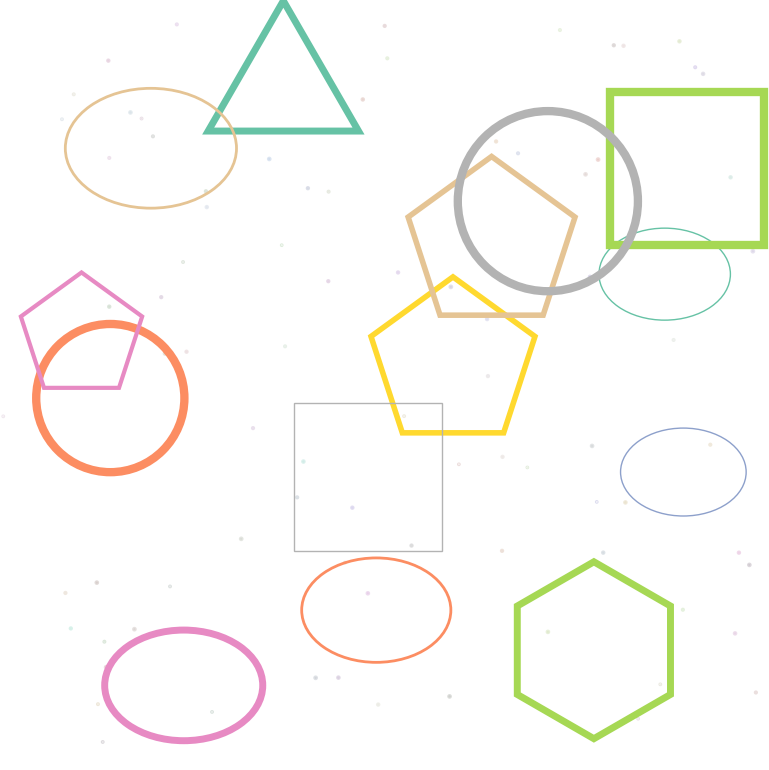[{"shape": "triangle", "thickness": 2.5, "radius": 0.56, "center": [0.368, 0.886]}, {"shape": "oval", "thickness": 0.5, "radius": 0.43, "center": [0.863, 0.644]}, {"shape": "circle", "thickness": 3, "radius": 0.48, "center": [0.143, 0.483]}, {"shape": "oval", "thickness": 1, "radius": 0.48, "center": [0.489, 0.208]}, {"shape": "oval", "thickness": 0.5, "radius": 0.41, "center": [0.887, 0.387]}, {"shape": "oval", "thickness": 2.5, "radius": 0.51, "center": [0.239, 0.11]}, {"shape": "pentagon", "thickness": 1.5, "radius": 0.41, "center": [0.106, 0.563]}, {"shape": "square", "thickness": 3, "radius": 0.5, "center": [0.892, 0.781]}, {"shape": "hexagon", "thickness": 2.5, "radius": 0.57, "center": [0.771, 0.156]}, {"shape": "pentagon", "thickness": 2, "radius": 0.56, "center": [0.588, 0.528]}, {"shape": "pentagon", "thickness": 2, "radius": 0.57, "center": [0.638, 0.683]}, {"shape": "oval", "thickness": 1, "radius": 0.56, "center": [0.196, 0.807]}, {"shape": "square", "thickness": 0.5, "radius": 0.48, "center": [0.478, 0.381]}, {"shape": "circle", "thickness": 3, "radius": 0.58, "center": [0.712, 0.739]}]